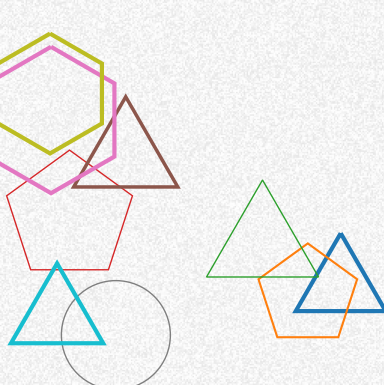[{"shape": "triangle", "thickness": 3, "radius": 0.67, "center": [0.885, 0.259]}, {"shape": "pentagon", "thickness": 1.5, "radius": 0.67, "center": [0.799, 0.233]}, {"shape": "triangle", "thickness": 1, "radius": 0.84, "center": [0.682, 0.365]}, {"shape": "pentagon", "thickness": 1, "radius": 0.86, "center": [0.181, 0.438]}, {"shape": "triangle", "thickness": 2.5, "radius": 0.78, "center": [0.327, 0.592]}, {"shape": "hexagon", "thickness": 3, "radius": 0.95, "center": [0.133, 0.688]}, {"shape": "circle", "thickness": 1, "radius": 0.71, "center": [0.301, 0.13]}, {"shape": "hexagon", "thickness": 3, "radius": 0.78, "center": [0.13, 0.757]}, {"shape": "triangle", "thickness": 3, "radius": 0.69, "center": [0.148, 0.178]}]